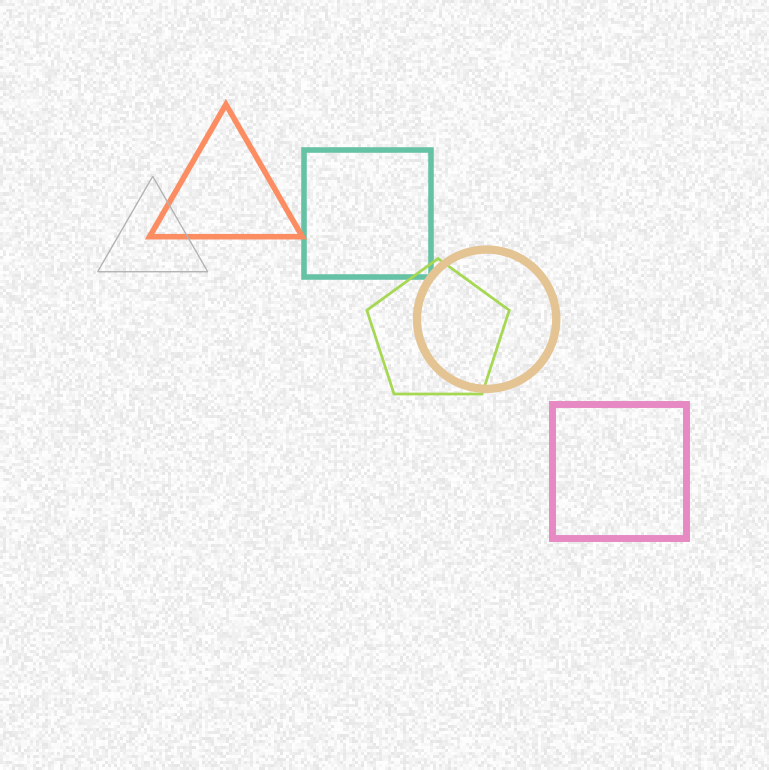[{"shape": "square", "thickness": 2, "radius": 0.41, "center": [0.477, 0.723]}, {"shape": "triangle", "thickness": 2, "radius": 0.57, "center": [0.293, 0.75]}, {"shape": "square", "thickness": 2.5, "radius": 0.43, "center": [0.804, 0.388]}, {"shape": "pentagon", "thickness": 1, "radius": 0.49, "center": [0.569, 0.567]}, {"shape": "circle", "thickness": 3, "radius": 0.45, "center": [0.632, 0.585]}, {"shape": "triangle", "thickness": 0.5, "radius": 0.41, "center": [0.198, 0.688]}]